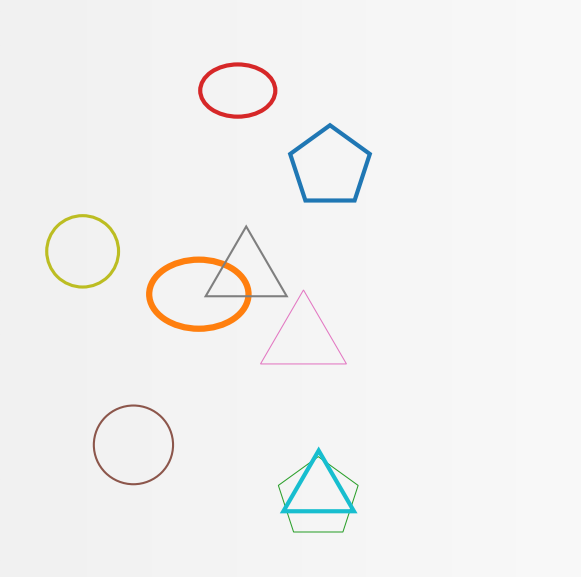[{"shape": "pentagon", "thickness": 2, "radius": 0.36, "center": [0.568, 0.71]}, {"shape": "oval", "thickness": 3, "radius": 0.43, "center": [0.342, 0.49]}, {"shape": "pentagon", "thickness": 0.5, "radius": 0.36, "center": [0.548, 0.136]}, {"shape": "oval", "thickness": 2, "radius": 0.32, "center": [0.409, 0.842]}, {"shape": "circle", "thickness": 1, "radius": 0.34, "center": [0.23, 0.229]}, {"shape": "triangle", "thickness": 0.5, "radius": 0.43, "center": [0.522, 0.412]}, {"shape": "triangle", "thickness": 1, "radius": 0.4, "center": [0.424, 0.526]}, {"shape": "circle", "thickness": 1.5, "radius": 0.31, "center": [0.142, 0.564]}, {"shape": "triangle", "thickness": 2, "radius": 0.35, "center": [0.548, 0.149]}]